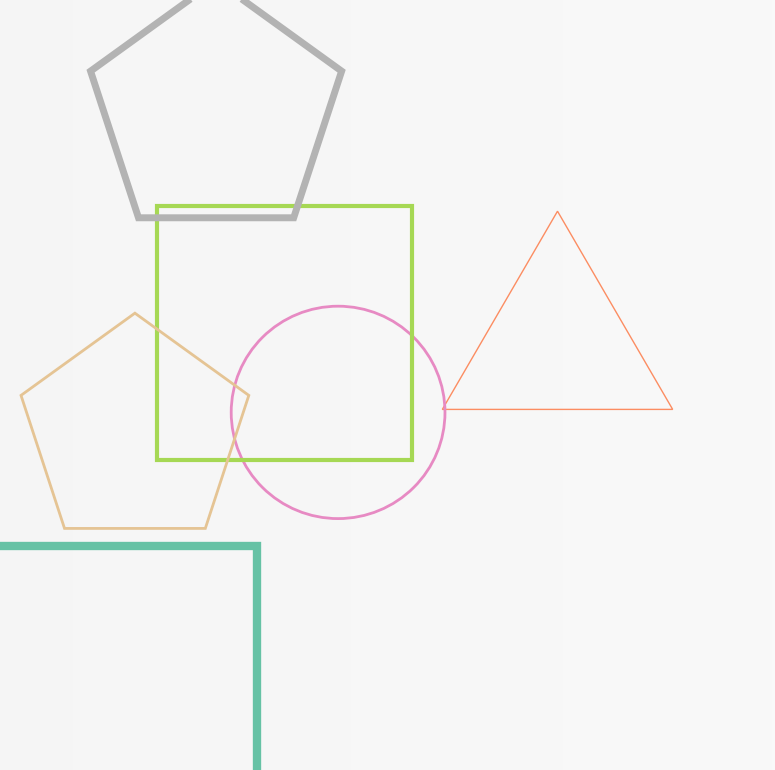[{"shape": "square", "thickness": 3, "radius": 0.93, "center": [0.145, 0.105]}, {"shape": "triangle", "thickness": 0.5, "radius": 0.86, "center": [0.719, 0.554]}, {"shape": "circle", "thickness": 1, "radius": 0.69, "center": [0.436, 0.464]}, {"shape": "square", "thickness": 1.5, "radius": 0.83, "center": [0.367, 0.568]}, {"shape": "pentagon", "thickness": 1, "radius": 0.77, "center": [0.174, 0.439]}, {"shape": "pentagon", "thickness": 2.5, "radius": 0.85, "center": [0.279, 0.855]}]